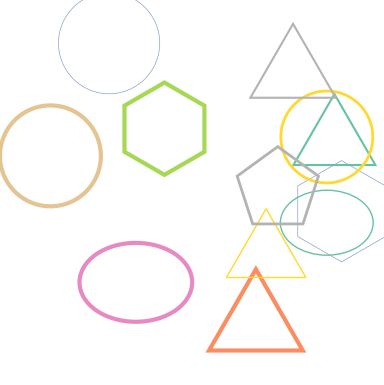[{"shape": "triangle", "thickness": 1.5, "radius": 0.61, "center": [0.869, 0.633]}, {"shape": "oval", "thickness": 1, "radius": 0.6, "center": [0.849, 0.422]}, {"shape": "triangle", "thickness": 3, "radius": 0.7, "center": [0.665, 0.16]}, {"shape": "circle", "thickness": 0.5, "radius": 0.66, "center": [0.283, 0.888]}, {"shape": "hexagon", "thickness": 0.5, "radius": 0.66, "center": [0.887, 0.451]}, {"shape": "oval", "thickness": 3, "radius": 0.73, "center": [0.353, 0.267]}, {"shape": "hexagon", "thickness": 3, "radius": 0.6, "center": [0.427, 0.666]}, {"shape": "circle", "thickness": 2, "radius": 0.6, "center": [0.849, 0.644]}, {"shape": "triangle", "thickness": 1, "radius": 0.6, "center": [0.691, 0.339]}, {"shape": "circle", "thickness": 3, "radius": 0.66, "center": [0.131, 0.595]}, {"shape": "triangle", "thickness": 1.5, "radius": 0.64, "center": [0.761, 0.81]}, {"shape": "pentagon", "thickness": 2, "radius": 0.56, "center": [0.722, 0.508]}]